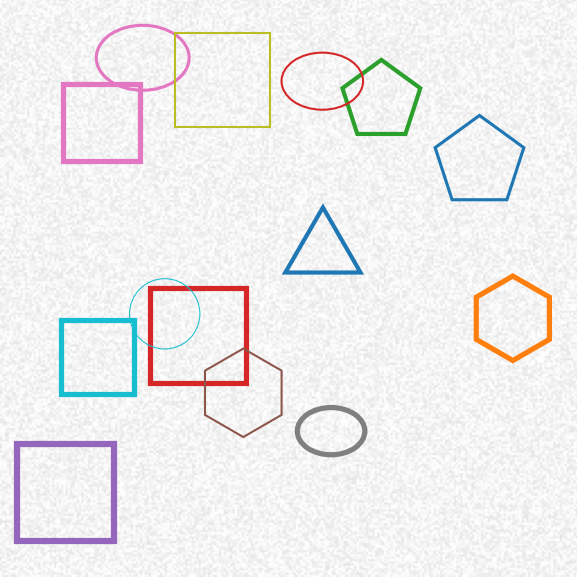[{"shape": "pentagon", "thickness": 1.5, "radius": 0.4, "center": [0.83, 0.719]}, {"shape": "triangle", "thickness": 2, "radius": 0.38, "center": [0.559, 0.565]}, {"shape": "hexagon", "thickness": 2.5, "radius": 0.37, "center": [0.888, 0.448]}, {"shape": "pentagon", "thickness": 2, "radius": 0.35, "center": [0.66, 0.825]}, {"shape": "oval", "thickness": 1, "radius": 0.35, "center": [0.558, 0.859]}, {"shape": "square", "thickness": 2.5, "radius": 0.41, "center": [0.343, 0.418]}, {"shape": "square", "thickness": 3, "radius": 0.42, "center": [0.113, 0.146]}, {"shape": "hexagon", "thickness": 1, "radius": 0.38, "center": [0.421, 0.319]}, {"shape": "square", "thickness": 2.5, "radius": 0.33, "center": [0.176, 0.786]}, {"shape": "oval", "thickness": 1.5, "radius": 0.4, "center": [0.247, 0.899]}, {"shape": "oval", "thickness": 2.5, "radius": 0.29, "center": [0.573, 0.253]}, {"shape": "square", "thickness": 1, "radius": 0.41, "center": [0.385, 0.861]}, {"shape": "circle", "thickness": 0.5, "radius": 0.3, "center": [0.285, 0.456]}, {"shape": "square", "thickness": 2.5, "radius": 0.32, "center": [0.169, 0.381]}]